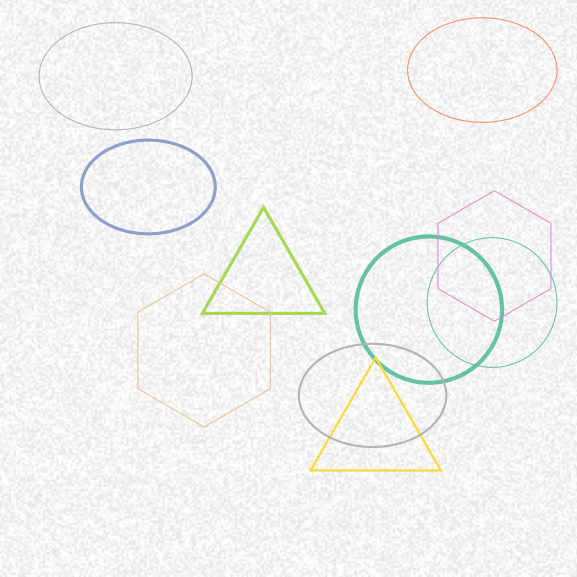[{"shape": "circle", "thickness": 2, "radius": 0.63, "center": [0.743, 0.463]}, {"shape": "circle", "thickness": 0.5, "radius": 0.56, "center": [0.852, 0.475]}, {"shape": "oval", "thickness": 0.5, "radius": 0.65, "center": [0.835, 0.878]}, {"shape": "oval", "thickness": 1.5, "radius": 0.58, "center": [0.257, 0.675]}, {"shape": "hexagon", "thickness": 0.5, "radius": 0.57, "center": [0.856, 0.556]}, {"shape": "triangle", "thickness": 1.5, "radius": 0.61, "center": [0.456, 0.518]}, {"shape": "triangle", "thickness": 1, "radius": 0.65, "center": [0.651, 0.25]}, {"shape": "hexagon", "thickness": 0.5, "radius": 0.66, "center": [0.353, 0.392]}, {"shape": "oval", "thickness": 0.5, "radius": 0.66, "center": [0.2, 0.867]}, {"shape": "oval", "thickness": 1, "radius": 0.64, "center": [0.645, 0.314]}]